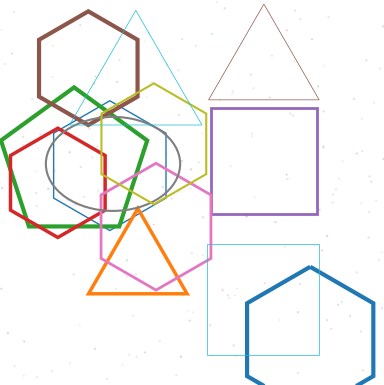[{"shape": "hexagon", "thickness": 3, "radius": 0.95, "center": [0.806, 0.118]}, {"shape": "hexagon", "thickness": 1, "radius": 0.84, "center": [0.285, 0.57]}, {"shape": "triangle", "thickness": 2.5, "radius": 0.74, "center": [0.358, 0.311]}, {"shape": "pentagon", "thickness": 3, "radius": 1.0, "center": [0.192, 0.573]}, {"shape": "hexagon", "thickness": 2.5, "radius": 0.71, "center": [0.15, 0.525]}, {"shape": "square", "thickness": 2, "radius": 0.69, "center": [0.686, 0.582]}, {"shape": "hexagon", "thickness": 3, "radius": 0.74, "center": [0.229, 0.823]}, {"shape": "triangle", "thickness": 0.5, "radius": 0.83, "center": [0.685, 0.824]}, {"shape": "hexagon", "thickness": 2, "radius": 0.82, "center": [0.405, 0.411]}, {"shape": "oval", "thickness": 1.5, "radius": 0.87, "center": [0.294, 0.574]}, {"shape": "hexagon", "thickness": 1.5, "radius": 0.79, "center": [0.4, 0.626]}, {"shape": "triangle", "thickness": 0.5, "radius": 0.99, "center": [0.353, 0.775]}, {"shape": "square", "thickness": 0.5, "radius": 0.73, "center": [0.683, 0.222]}]